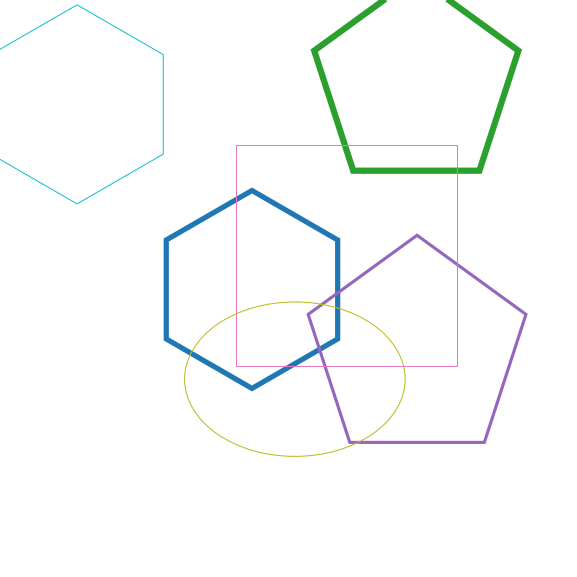[{"shape": "hexagon", "thickness": 2.5, "radius": 0.86, "center": [0.436, 0.498]}, {"shape": "pentagon", "thickness": 3, "radius": 0.93, "center": [0.721, 0.854]}, {"shape": "pentagon", "thickness": 1.5, "radius": 0.99, "center": [0.722, 0.393]}, {"shape": "square", "thickness": 0.5, "radius": 0.96, "center": [0.6, 0.557]}, {"shape": "oval", "thickness": 0.5, "radius": 0.95, "center": [0.511, 0.343]}, {"shape": "hexagon", "thickness": 0.5, "radius": 0.86, "center": [0.133, 0.818]}]